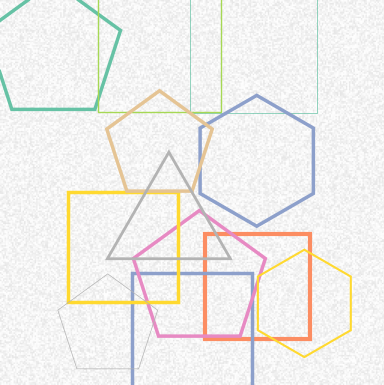[{"shape": "square", "thickness": 0.5, "radius": 0.82, "center": [0.66, 0.87]}, {"shape": "pentagon", "thickness": 2.5, "radius": 0.92, "center": [0.139, 0.864]}, {"shape": "square", "thickness": 3, "radius": 0.68, "center": [0.668, 0.255]}, {"shape": "square", "thickness": 2.5, "radius": 0.78, "center": [0.499, 0.135]}, {"shape": "hexagon", "thickness": 2.5, "radius": 0.85, "center": [0.667, 0.582]}, {"shape": "pentagon", "thickness": 2.5, "radius": 0.9, "center": [0.518, 0.273]}, {"shape": "square", "thickness": 1, "radius": 0.8, "center": [0.414, 0.867]}, {"shape": "hexagon", "thickness": 1.5, "radius": 0.7, "center": [0.79, 0.212]}, {"shape": "square", "thickness": 2.5, "radius": 0.71, "center": [0.319, 0.359]}, {"shape": "pentagon", "thickness": 2.5, "radius": 0.72, "center": [0.414, 0.62]}, {"shape": "pentagon", "thickness": 0.5, "radius": 0.68, "center": [0.28, 0.152]}, {"shape": "triangle", "thickness": 2, "radius": 0.92, "center": [0.439, 0.42]}]